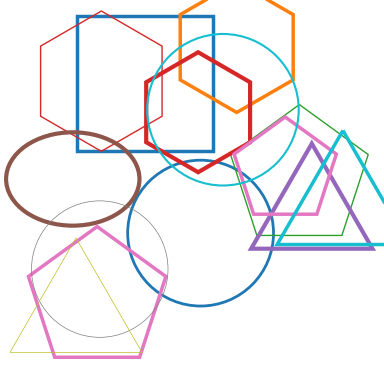[{"shape": "square", "thickness": 2.5, "radius": 0.88, "center": [0.377, 0.783]}, {"shape": "circle", "thickness": 2, "radius": 0.95, "center": [0.521, 0.395]}, {"shape": "hexagon", "thickness": 2.5, "radius": 0.85, "center": [0.615, 0.877]}, {"shape": "pentagon", "thickness": 1, "radius": 0.94, "center": [0.778, 0.54]}, {"shape": "hexagon", "thickness": 3, "radius": 0.78, "center": [0.515, 0.708]}, {"shape": "hexagon", "thickness": 1, "radius": 0.91, "center": [0.263, 0.789]}, {"shape": "triangle", "thickness": 3, "radius": 0.91, "center": [0.81, 0.445]}, {"shape": "oval", "thickness": 3, "radius": 0.87, "center": [0.189, 0.535]}, {"shape": "pentagon", "thickness": 2.5, "radius": 0.7, "center": [0.741, 0.557]}, {"shape": "pentagon", "thickness": 2.5, "radius": 0.94, "center": [0.252, 0.224]}, {"shape": "circle", "thickness": 0.5, "radius": 0.89, "center": [0.259, 0.301]}, {"shape": "triangle", "thickness": 0.5, "radius": 0.99, "center": [0.197, 0.184]}, {"shape": "triangle", "thickness": 2.5, "radius": 0.99, "center": [0.891, 0.464]}, {"shape": "circle", "thickness": 1.5, "radius": 0.98, "center": [0.579, 0.715]}]